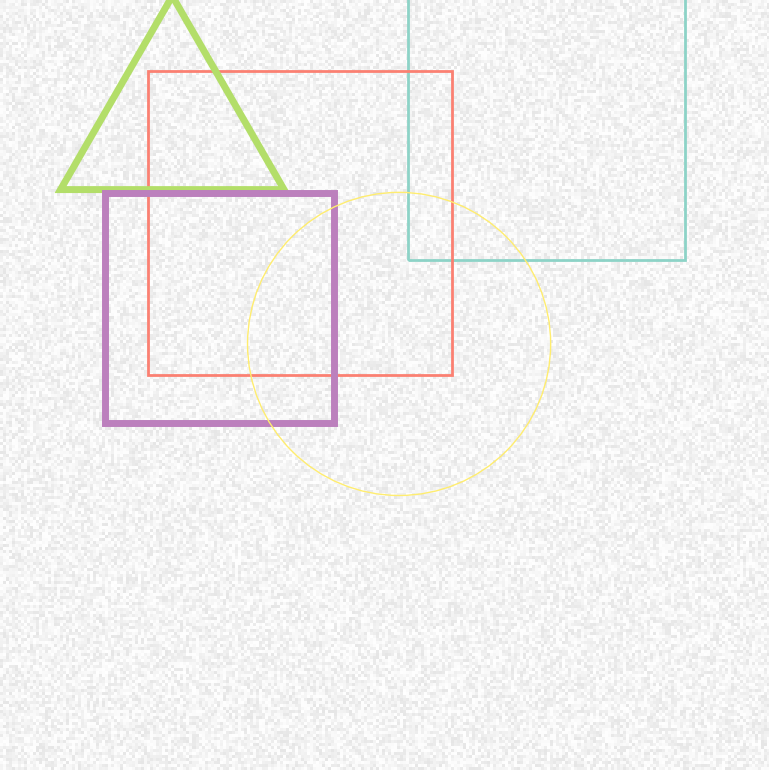[{"shape": "square", "thickness": 1, "radius": 0.9, "center": [0.71, 0.843]}, {"shape": "square", "thickness": 1, "radius": 0.99, "center": [0.389, 0.711]}, {"shape": "triangle", "thickness": 2.5, "radius": 0.84, "center": [0.224, 0.838]}, {"shape": "square", "thickness": 2.5, "radius": 0.75, "center": [0.285, 0.6]}, {"shape": "circle", "thickness": 0.5, "radius": 0.98, "center": [0.518, 0.553]}]